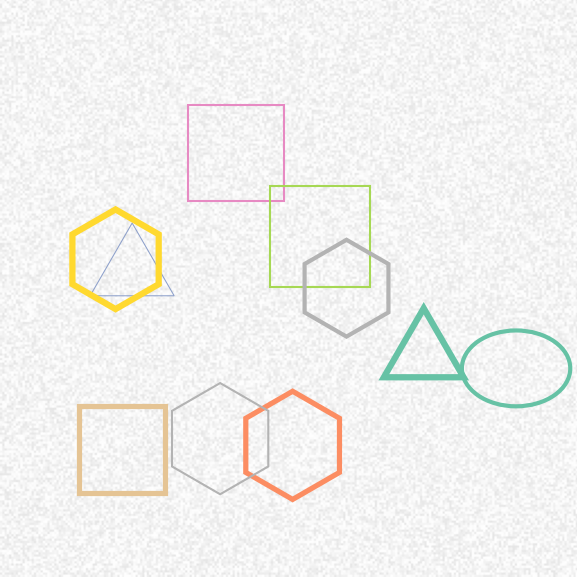[{"shape": "triangle", "thickness": 3, "radius": 0.4, "center": [0.734, 0.386]}, {"shape": "oval", "thickness": 2, "radius": 0.47, "center": [0.894, 0.361]}, {"shape": "hexagon", "thickness": 2.5, "radius": 0.47, "center": [0.507, 0.228]}, {"shape": "triangle", "thickness": 0.5, "radius": 0.42, "center": [0.229, 0.529]}, {"shape": "square", "thickness": 1, "radius": 0.42, "center": [0.408, 0.734]}, {"shape": "square", "thickness": 1, "radius": 0.44, "center": [0.554, 0.589]}, {"shape": "hexagon", "thickness": 3, "radius": 0.43, "center": [0.2, 0.55]}, {"shape": "square", "thickness": 2.5, "radius": 0.37, "center": [0.211, 0.221]}, {"shape": "hexagon", "thickness": 2, "radius": 0.42, "center": [0.6, 0.5]}, {"shape": "hexagon", "thickness": 1, "radius": 0.48, "center": [0.381, 0.24]}]